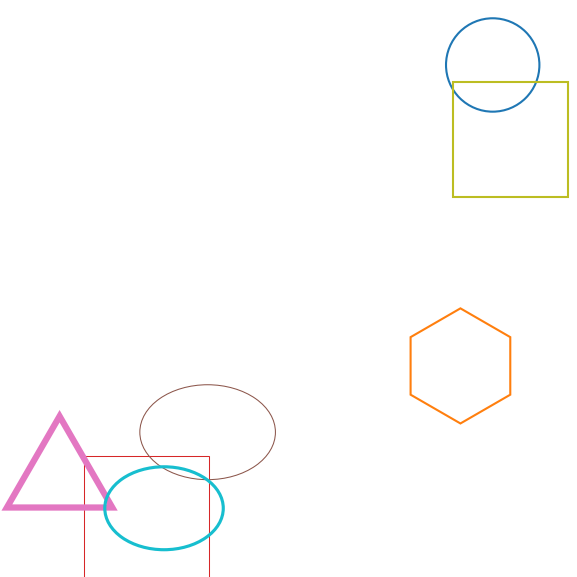[{"shape": "circle", "thickness": 1, "radius": 0.4, "center": [0.853, 0.887]}, {"shape": "hexagon", "thickness": 1, "radius": 0.5, "center": [0.797, 0.366]}, {"shape": "square", "thickness": 0.5, "radius": 0.54, "center": [0.253, 0.101]}, {"shape": "oval", "thickness": 0.5, "radius": 0.59, "center": [0.36, 0.251]}, {"shape": "triangle", "thickness": 3, "radius": 0.53, "center": [0.103, 0.173]}, {"shape": "square", "thickness": 1, "radius": 0.5, "center": [0.884, 0.757]}, {"shape": "oval", "thickness": 1.5, "radius": 0.51, "center": [0.284, 0.119]}]